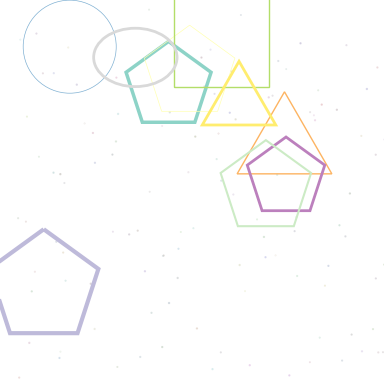[{"shape": "pentagon", "thickness": 2.5, "radius": 0.58, "center": [0.438, 0.776]}, {"shape": "pentagon", "thickness": 0.5, "radius": 0.62, "center": [0.493, 0.811]}, {"shape": "pentagon", "thickness": 3, "radius": 0.75, "center": [0.114, 0.255]}, {"shape": "circle", "thickness": 0.5, "radius": 0.6, "center": [0.181, 0.879]}, {"shape": "triangle", "thickness": 1, "radius": 0.71, "center": [0.739, 0.619]}, {"shape": "square", "thickness": 1, "radius": 0.62, "center": [0.576, 0.899]}, {"shape": "oval", "thickness": 2, "radius": 0.54, "center": [0.352, 0.851]}, {"shape": "pentagon", "thickness": 2, "radius": 0.53, "center": [0.743, 0.538]}, {"shape": "pentagon", "thickness": 1.5, "radius": 0.62, "center": [0.691, 0.512]}, {"shape": "triangle", "thickness": 2, "radius": 0.55, "center": [0.621, 0.73]}]